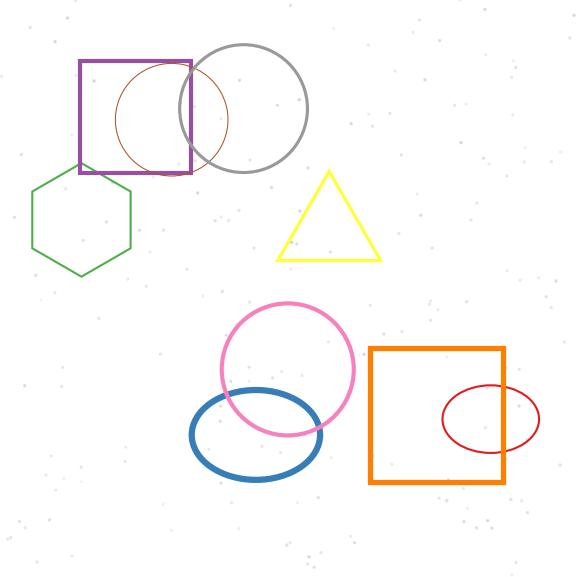[{"shape": "oval", "thickness": 1, "radius": 0.42, "center": [0.85, 0.273]}, {"shape": "oval", "thickness": 3, "radius": 0.56, "center": [0.443, 0.246]}, {"shape": "hexagon", "thickness": 1, "radius": 0.49, "center": [0.141, 0.618]}, {"shape": "square", "thickness": 2, "radius": 0.48, "center": [0.234, 0.796]}, {"shape": "square", "thickness": 2.5, "radius": 0.58, "center": [0.756, 0.281]}, {"shape": "triangle", "thickness": 1.5, "radius": 0.51, "center": [0.57, 0.599]}, {"shape": "circle", "thickness": 0.5, "radius": 0.49, "center": [0.297, 0.792]}, {"shape": "circle", "thickness": 2, "radius": 0.57, "center": [0.498, 0.359]}, {"shape": "circle", "thickness": 1.5, "radius": 0.55, "center": [0.422, 0.811]}]